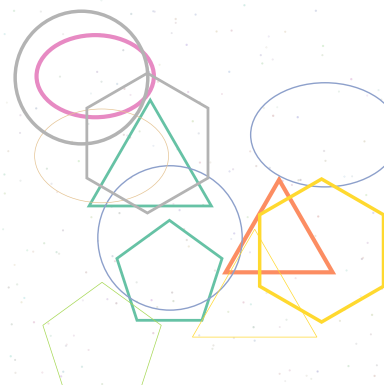[{"shape": "triangle", "thickness": 2, "radius": 0.92, "center": [0.39, 0.557]}, {"shape": "pentagon", "thickness": 2, "radius": 0.72, "center": [0.44, 0.284]}, {"shape": "triangle", "thickness": 3, "radius": 0.8, "center": [0.725, 0.373]}, {"shape": "oval", "thickness": 1, "radius": 0.97, "center": [0.844, 0.65]}, {"shape": "circle", "thickness": 1, "radius": 0.94, "center": [0.442, 0.382]}, {"shape": "oval", "thickness": 3, "radius": 0.76, "center": [0.247, 0.802]}, {"shape": "pentagon", "thickness": 0.5, "radius": 0.81, "center": [0.265, 0.105]}, {"shape": "hexagon", "thickness": 2.5, "radius": 0.93, "center": [0.835, 0.349]}, {"shape": "triangle", "thickness": 0.5, "radius": 0.93, "center": [0.662, 0.218]}, {"shape": "oval", "thickness": 0.5, "radius": 0.87, "center": [0.264, 0.595]}, {"shape": "hexagon", "thickness": 2, "radius": 0.91, "center": [0.383, 0.628]}, {"shape": "circle", "thickness": 2.5, "radius": 0.86, "center": [0.212, 0.799]}]